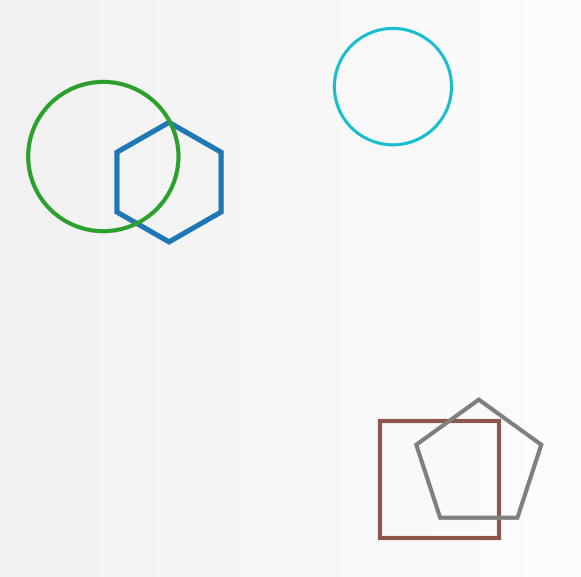[{"shape": "hexagon", "thickness": 2.5, "radius": 0.52, "center": [0.291, 0.684]}, {"shape": "circle", "thickness": 2, "radius": 0.65, "center": [0.178, 0.728]}, {"shape": "square", "thickness": 2, "radius": 0.51, "center": [0.756, 0.169]}, {"shape": "pentagon", "thickness": 2, "radius": 0.57, "center": [0.824, 0.194]}, {"shape": "circle", "thickness": 1.5, "radius": 0.5, "center": [0.676, 0.849]}]